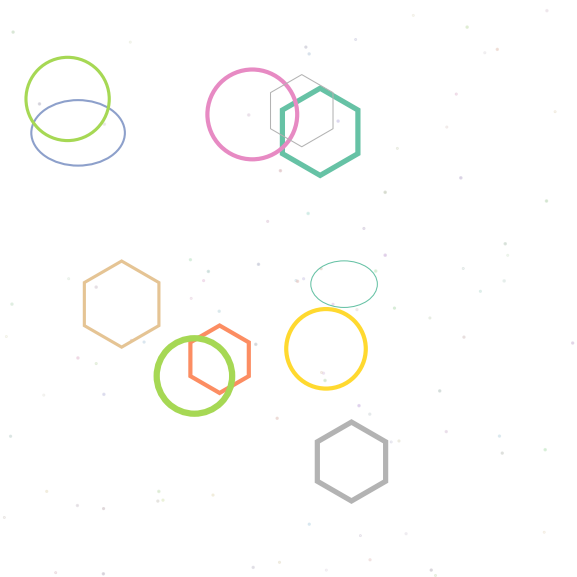[{"shape": "hexagon", "thickness": 2.5, "radius": 0.38, "center": [0.554, 0.771]}, {"shape": "oval", "thickness": 0.5, "radius": 0.29, "center": [0.596, 0.507]}, {"shape": "hexagon", "thickness": 2, "radius": 0.29, "center": [0.38, 0.377]}, {"shape": "oval", "thickness": 1, "radius": 0.41, "center": [0.135, 0.769]}, {"shape": "circle", "thickness": 2, "radius": 0.39, "center": [0.437, 0.801]}, {"shape": "circle", "thickness": 1.5, "radius": 0.36, "center": [0.117, 0.828]}, {"shape": "circle", "thickness": 3, "radius": 0.33, "center": [0.337, 0.348]}, {"shape": "circle", "thickness": 2, "radius": 0.34, "center": [0.565, 0.395]}, {"shape": "hexagon", "thickness": 1.5, "radius": 0.37, "center": [0.211, 0.473]}, {"shape": "hexagon", "thickness": 0.5, "radius": 0.31, "center": [0.523, 0.807]}, {"shape": "hexagon", "thickness": 2.5, "radius": 0.34, "center": [0.609, 0.2]}]